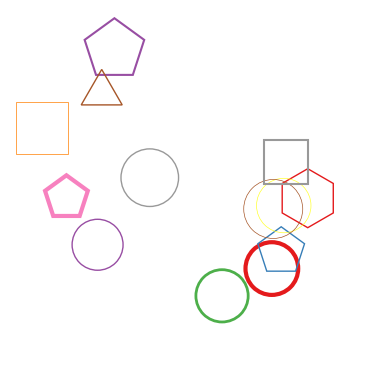[{"shape": "hexagon", "thickness": 1, "radius": 0.38, "center": [0.799, 0.485]}, {"shape": "circle", "thickness": 3, "radius": 0.34, "center": [0.706, 0.302]}, {"shape": "pentagon", "thickness": 1, "radius": 0.32, "center": [0.73, 0.347]}, {"shape": "circle", "thickness": 2, "radius": 0.34, "center": [0.577, 0.232]}, {"shape": "circle", "thickness": 1, "radius": 0.33, "center": [0.253, 0.364]}, {"shape": "pentagon", "thickness": 1.5, "radius": 0.41, "center": [0.297, 0.871]}, {"shape": "square", "thickness": 0.5, "radius": 0.34, "center": [0.108, 0.669]}, {"shape": "circle", "thickness": 0.5, "radius": 0.35, "center": [0.737, 0.466]}, {"shape": "triangle", "thickness": 1, "radius": 0.31, "center": [0.264, 0.758]}, {"shape": "circle", "thickness": 0.5, "radius": 0.38, "center": [0.71, 0.457]}, {"shape": "pentagon", "thickness": 3, "radius": 0.29, "center": [0.173, 0.486]}, {"shape": "circle", "thickness": 1, "radius": 0.37, "center": [0.389, 0.539]}, {"shape": "square", "thickness": 1.5, "radius": 0.29, "center": [0.742, 0.578]}]